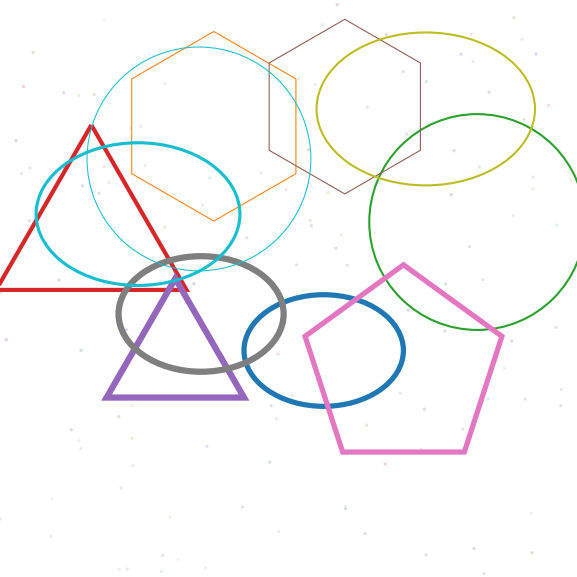[{"shape": "oval", "thickness": 2.5, "radius": 0.69, "center": [0.561, 0.392]}, {"shape": "hexagon", "thickness": 0.5, "radius": 0.82, "center": [0.37, 0.78]}, {"shape": "circle", "thickness": 1, "radius": 0.93, "center": [0.826, 0.615]}, {"shape": "triangle", "thickness": 2, "radius": 0.95, "center": [0.158, 0.592]}, {"shape": "triangle", "thickness": 3, "radius": 0.69, "center": [0.304, 0.379]}, {"shape": "hexagon", "thickness": 0.5, "radius": 0.76, "center": [0.597, 0.815]}, {"shape": "pentagon", "thickness": 2.5, "radius": 0.9, "center": [0.699, 0.361]}, {"shape": "oval", "thickness": 3, "radius": 0.71, "center": [0.348, 0.455]}, {"shape": "oval", "thickness": 1, "radius": 0.95, "center": [0.737, 0.811]}, {"shape": "oval", "thickness": 1.5, "radius": 0.88, "center": [0.239, 0.628]}, {"shape": "circle", "thickness": 0.5, "radius": 0.97, "center": [0.344, 0.724]}]